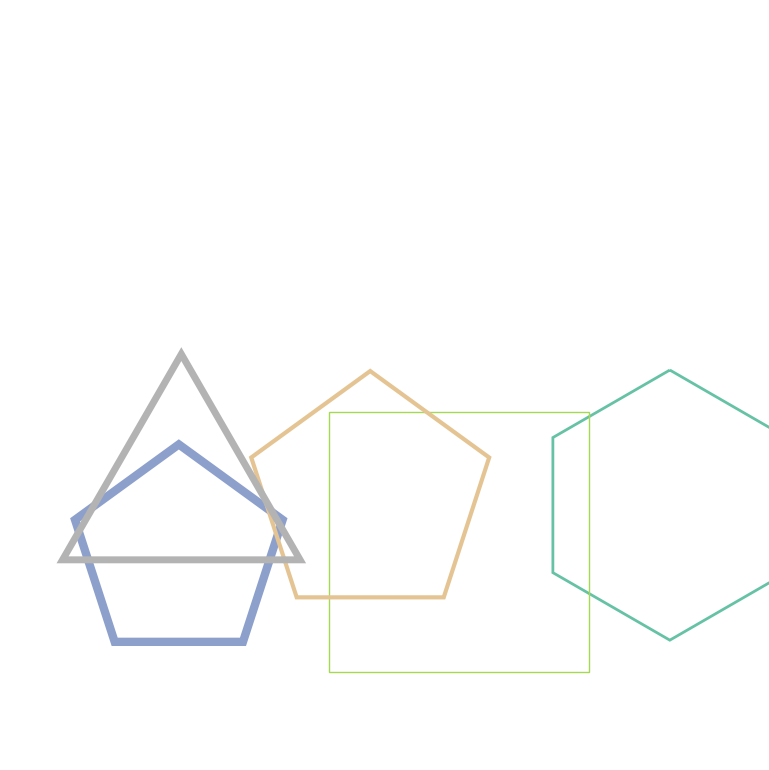[{"shape": "hexagon", "thickness": 1, "radius": 0.88, "center": [0.87, 0.344]}, {"shape": "pentagon", "thickness": 3, "radius": 0.71, "center": [0.232, 0.281]}, {"shape": "square", "thickness": 0.5, "radius": 0.84, "center": [0.596, 0.296]}, {"shape": "pentagon", "thickness": 1.5, "radius": 0.81, "center": [0.481, 0.356]}, {"shape": "triangle", "thickness": 2.5, "radius": 0.89, "center": [0.235, 0.362]}]